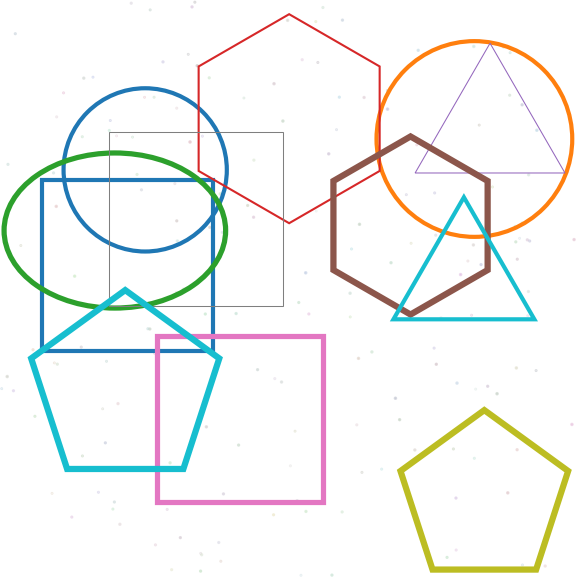[{"shape": "square", "thickness": 2, "radius": 0.74, "center": [0.22, 0.54]}, {"shape": "circle", "thickness": 2, "radius": 0.71, "center": [0.251, 0.705]}, {"shape": "circle", "thickness": 2, "radius": 0.85, "center": [0.821, 0.758]}, {"shape": "oval", "thickness": 2.5, "radius": 0.96, "center": [0.199, 0.6]}, {"shape": "hexagon", "thickness": 1, "radius": 0.9, "center": [0.501, 0.794]}, {"shape": "triangle", "thickness": 0.5, "radius": 0.75, "center": [0.849, 0.774]}, {"shape": "hexagon", "thickness": 3, "radius": 0.77, "center": [0.711, 0.609]}, {"shape": "square", "thickness": 2.5, "radius": 0.72, "center": [0.415, 0.274]}, {"shape": "square", "thickness": 0.5, "radius": 0.75, "center": [0.339, 0.62]}, {"shape": "pentagon", "thickness": 3, "radius": 0.76, "center": [0.839, 0.136]}, {"shape": "triangle", "thickness": 2, "radius": 0.7, "center": [0.803, 0.517]}, {"shape": "pentagon", "thickness": 3, "radius": 0.86, "center": [0.217, 0.326]}]